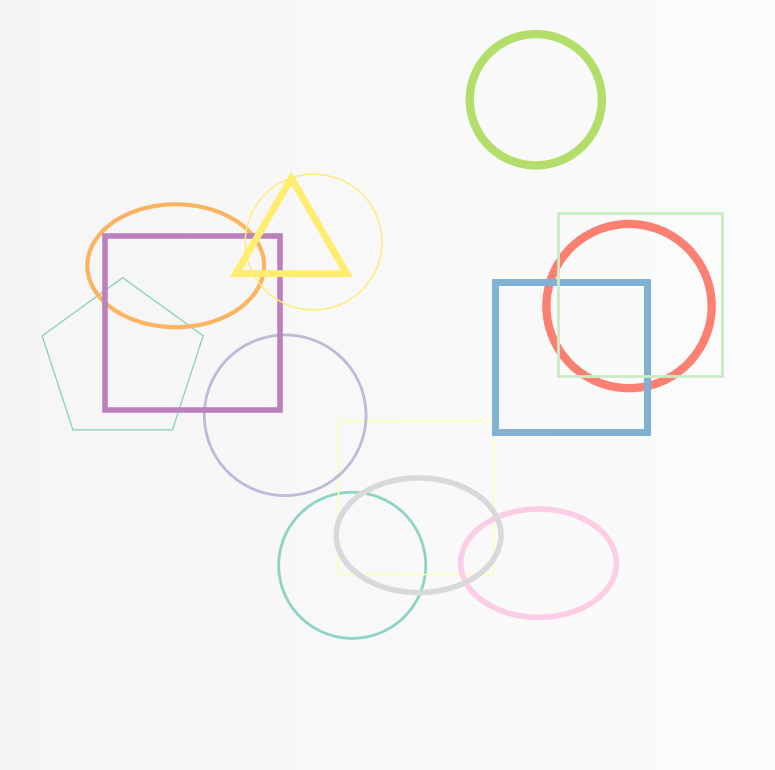[{"shape": "pentagon", "thickness": 0.5, "radius": 0.55, "center": [0.158, 0.53]}, {"shape": "circle", "thickness": 1, "radius": 0.47, "center": [0.454, 0.266]}, {"shape": "square", "thickness": 0.5, "radius": 0.5, "center": [0.537, 0.354]}, {"shape": "circle", "thickness": 1, "radius": 0.52, "center": [0.368, 0.461]}, {"shape": "circle", "thickness": 3, "radius": 0.53, "center": [0.812, 0.602]}, {"shape": "square", "thickness": 2.5, "radius": 0.49, "center": [0.737, 0.537]}, {"shape": "oval", "thickness": 1.5, "radius": 0.57, "center": [0.227, 0.655]}, {"shape": "circle", "thickness": 3, "radius": 0.43, "center": [0.691, 0.87]}, {"shape": "oval", "thickness": 2, "radius": 0.5, "center": [0.695, 0.269]}, {"shape": "oval", "thickness": 2, "radius": 0.53, "center": [0.54, 0.305]}, {"shape": "square", "thickness": 2, "radius": 0.56, "center": [0.248, 0.581]}, {"shape": "square", "thickness": 1, "radius": 0.53, "center": [0.826, 0.617]}, {"shape": "circle", "thickness": 0.5, "radius": 0.44, "center": [0.405, 0.686]}, {"shape": "triangle", "thickness": 2.5, "radius": 0.41, "center": [0.376, 0.686]}]